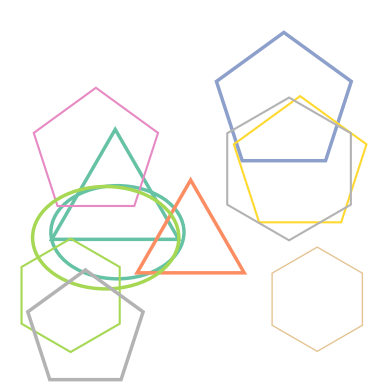[{"shape": "triangle", "thickness": 2.5, "radius": 0.95, "center": [0.299, 0.473]}, {"shape": "oval", "thickness": 2.5, "radius": 0.86, "center": [0.305, 0.397]}, {"shape": "triangle", "thickness": 2.5, "radius": 0.8, "center": [0.495, 0.372]}, {"shape": "pentagon", "thickness": 2.5, "radius": 0.92, "center": [0.737, 0.732]}, {"shape": "pentagon", "thickness": 1.5, "radius": 0.85, "center": [0.249, 0.602]}, {"shape": "oval", "thickness": 2.5, "radius": 0.95, "center": [0.275, 0.383]}, {"shape": "hexagon", "thickness": 1.5, "radius": 0.74, "center": [0.183, 0.233]}, {"shape": "pentagon", "thickness": 1.5, "radius": 0.91, "center": [0.78, 0.569]}, {"shape": "hexagon", "thickness": 1, "radius": 0.68, "center": [0.824, 0.223]}, {"shape": "pentagon", "thickness": 2.5, "radius": 0.79, "center": [0.222, 0.141]}, {"shape": "hexagon", "thickness": 1.5, "radius": 0.93, "center": [0.751, 0.561]}]